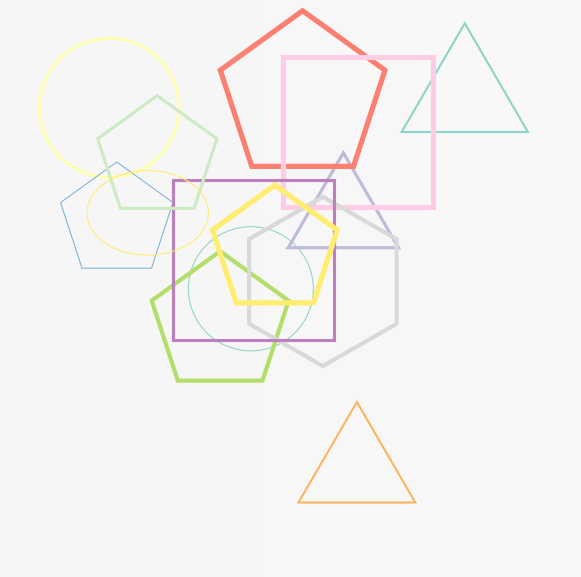[{"shape": "circle", "thickness": 0.5, "radius": 0.54, "center": [0.432, 0.499]}, {"shape": "triangle", "thickness": 1, "radius": 0.63, "center": [0.8, 0.833]}, {"shape": "circle", "thickness": 1.5, "radius": 0.6, "center": [0.188, 0.813]}, {"shape": "triangle", "thickness": 1.5, "radius": 0.55, "center": [0.591, 0.625]}, {"shape": "pentagon", "thickness": 2.5, "radius": 0.74, "center": [0.521, 0.832]}, {"shape": "pentagon", "thickness": 0.5, "radius": 0.51, "center": [0.201, 0.617]}, {"shape": "triangle", "thickness": 1, "radius": 0.58, "center": [0.614, 0.187]}, {"shape": "pentagon", "thickness": 2, "radius": 0.62, "center": [0.379, 0.44]}, {"shape": "square", "thickness": 2.5, "radius": 0.65, "center": [0.615, 0.77]}, {"shape": "hexagon", "thickness": 2, "radius": 0.73, "center": [0.556, 0.512]}, {"shape": "square", "thickness": 1.5, "radius": 0.69, "center": [0.436, 0.55]}, {"shape": "pentagon", "thickness": 1.5, "radius": 0.54, "center": [0.271, 0.726]}, {"shape": "pentagon", "thickness": 2.5, "radius": 0.56, "center": [0.473, 0.566]}, {"shape": "oval", "thickness": 0.5, "radius": 0.52, "center": [0.254, 0.631]}]